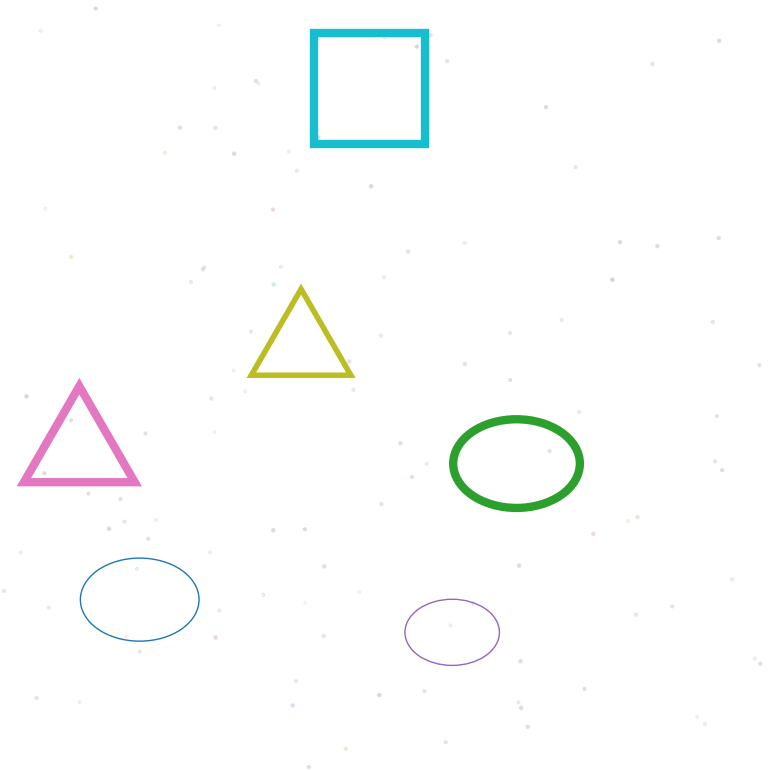[{"shape": "oval", "thickness": 0.5, "radius": 0.39, "center": [0.181, 0.221]}, {"shape": "oval", "thickness": 3, "radius": 0.41, "center": [0.671, 0.398]}, {"shape": "oval", "thickness": 0.5, "radius": 0.31, "center": [0.587, 0.179]}, {"shape": "triangle", "thickness": 3, "radius": 0.42, "center": [0.103, 0.415]}, {"shape": "triangle", "thickness": 2, "radius": 0.37, "center": [0.391, 0.55]}, {"shape": "square", "thickness": 3, "radius": 0.36, "center": [0.48, 0.885]}]